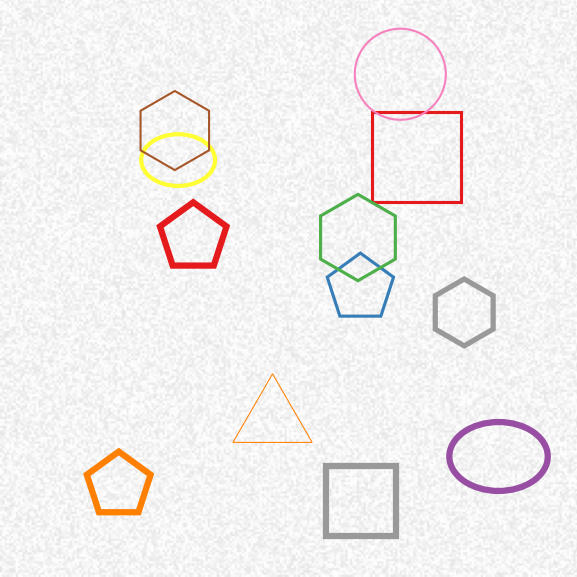[{"shape": "pentagon", "thickness": 3, "radius": 0.3, "center": [0.335, 0.588]}, {"shape": "square", "thickness": 1.5, "radius": 0.39, "center": [0.722, 0.727]}, {"shape": "pentagon", "thickness": 1.5, "radius": 0.3, "center": [0.624, 0.501]}, {"shape": "hexagon", "thickness": 1.5, "radius": 0.37, "center": [0.62, 0.588]}, {"shape": "oval", "thickness": 3, "radius": 0.43, "center": [0.863, 0.209]}, {"shape": "triangle", "thickness": 0.5, "radius": 0.4, "center": [0.472, 0.273]}, {"shape": "pentagon", "thickness": 3, "radius": 0.29, "center": [0.206, 0.159]}, {"shape": "oval", "thickness": 2, "radius": 0.32, "center": [0.308, 0.722]}, {"shape": "hexagon", "thickness": 1, "radius": 0.34, "center": [0.303, 0.773]}, {"shape": "circle", "thickness": 1, "radius": 0.39, "center": [0.693, 0.871]}, {"shape": "square", "thickness": 3, "radius": 0.3, "center": [0.624, 0.132]}, {"shape": "hexagon", "thickness": 2.5, "radius": 0.29, "center": [0.804, 0.458]}]